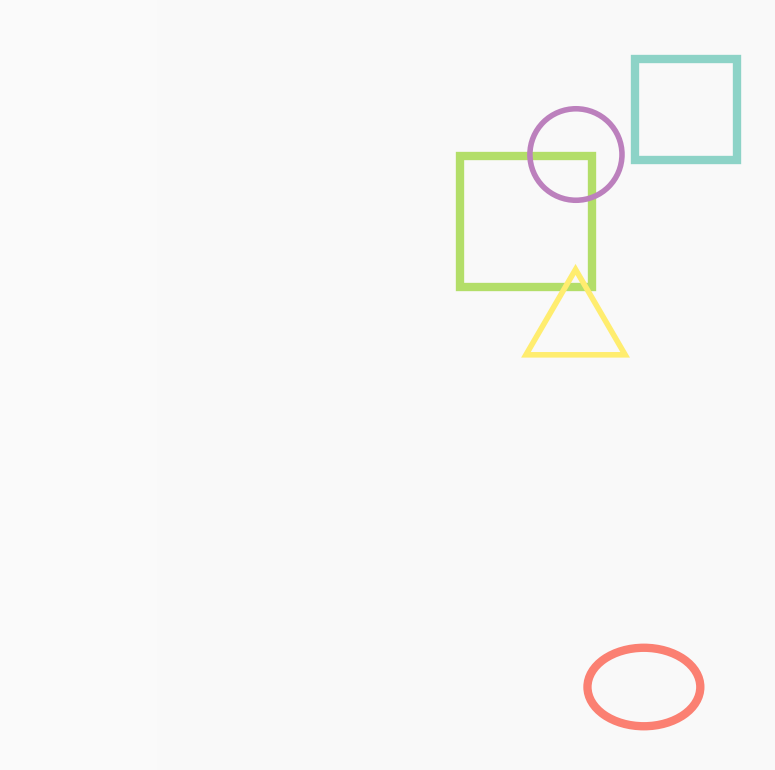[{"shape": "square", "thickness": 3, "radius": 0.33, "center": [0.886, 0.858]}, {"shape": "oval", "thickness": 3, "radius": 0.36, "center": [0.831, 0.108]}, {"shape": "square", "thickness": 3, "radius": 0.43, "center": [0.679, 0.712]}, {"shape": "circle", "thickness": 2, "radius": 0.3, "center": [0.743, 0.799]}, {"shape": "triangle", "thickness": 2, "radius": 0.37, "center": [0.743, 0.576]}]